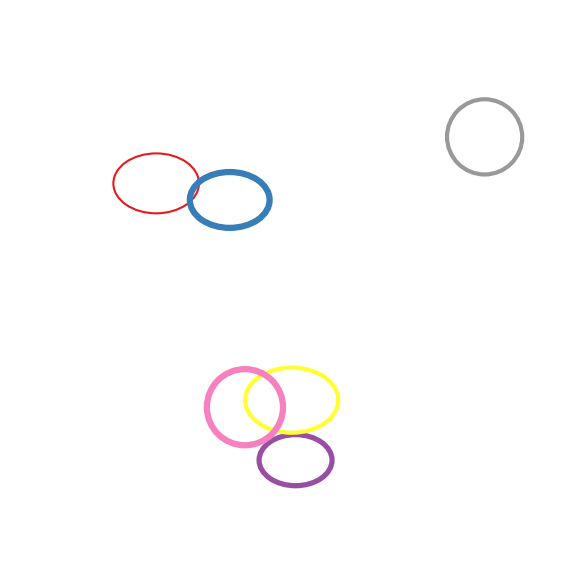[{"shape": "oval", "thickness": 1, "radius": 0.37, "center": [0.27, 0.682]}, {"shape": "oval", "thickness": 3, "radius": 0.35, "center": [0.398, 0.653]}, {"shape": "oval", "thickness": 2.5, "radius": 0.32, "center": [0.512, 0.202]}, {"shape": "oval", "thickness": 2, "radius": 0.4, "center": [0.505, 0.306]}, {"shape": "circle", "thickness": 3, "radius": 0.33, "center": [0.424, 0.294]}, {"shape": "circle", "thickness": 2, "radius": 0.33, "center": [0.839, 0.762]}]